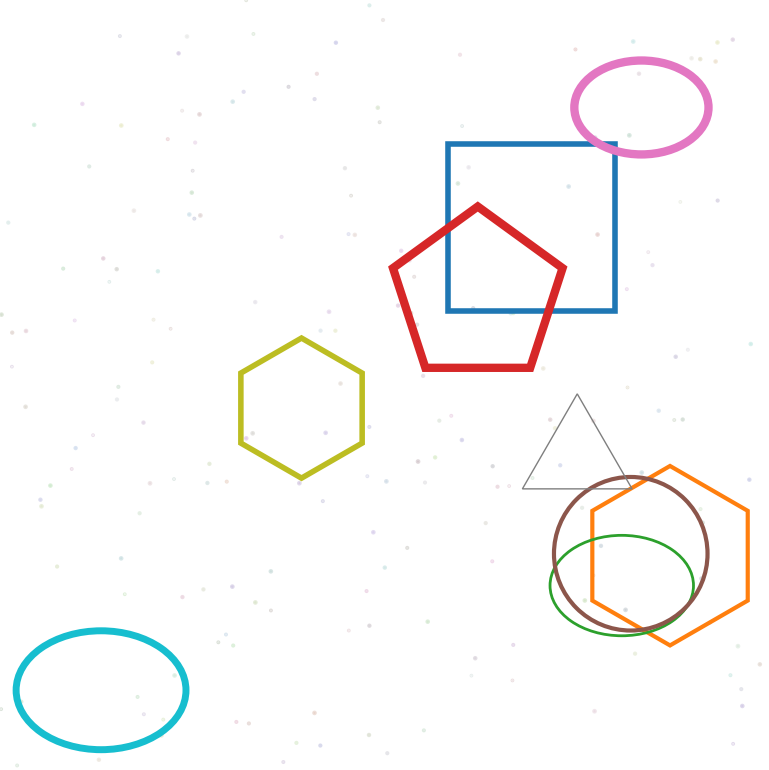[{"shape": "square", "thickness": 2, "radius": 0.54, "center": [0.69, 0.704]}, {"shape": "hexagon", "thickness": 1.5, "radius": 0.58, "center": [0.87, 0.278]}, {"shape": "oval", "thickness": 1, "radius": 0.47, "center": [0.807, 0.24]}, {"shape": "pentagon", "thickness": 3, "radius": 0.58, "center": [0.62, 0.616]}, {"shape": "circle", "thickness": 1.5, "radius": 0.5, "center": [0.819, 0.281]}, {"shape": "oval", "thickness": 3, "radius": 0.44, "center": [0.833, 0.86]}, {"shape": "triangle", "thickness": 0.5, "radius": 0.41, "center": [0.75, 0.406]}, {"shape": "hexagon", "thickness": 2, "radius": 0.45, "center": [0.392, 0.47]}, {"shape": "oval", "thickness": 2.5, "radius": 0.55, "center": [0.131, 0.104]}]